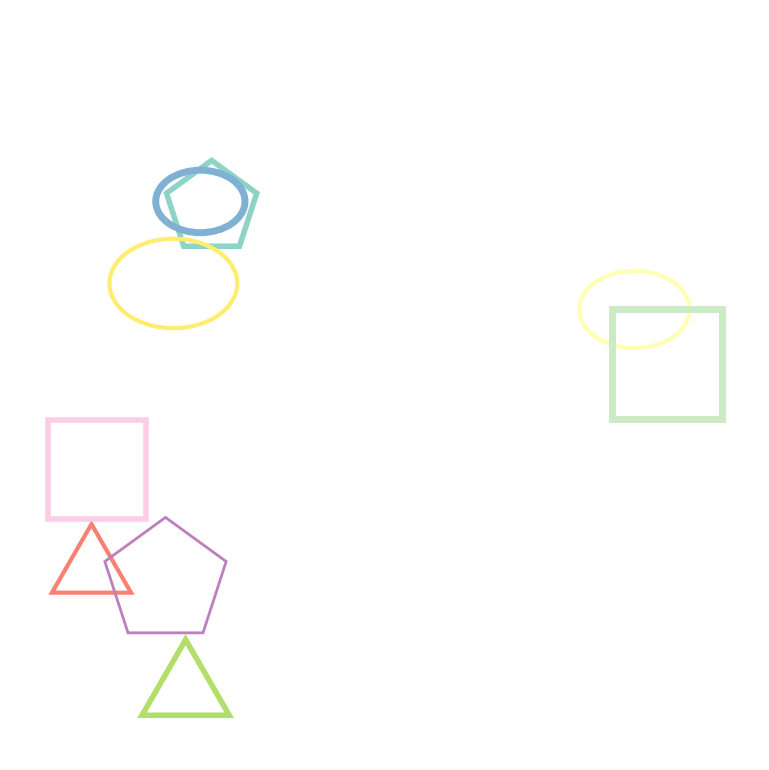[{"shape": "pentagon", "thickness": 2, "radius": 0.31, "center": [0.275, 0.73]}, {"shape": "oval", "thickness": 1.5, "radius": 0.36, "center": [0.824, 0.598]}, {"shape": "triangle", "thickness": 1.5, "radius": 0.3, "center": [0.119, 0.26]}, {"shape": "oval", "thickness": 2.5, "radius": 0.29, "center": [0.26, 0.738]}, {"shape": "triangle", "thickness": 2, "radius": 0.33, "center": [0.241, 0.104]}, {"shape": "square", "thickness": 2, "radius": 0.32, "center": [0.126, 0.39]}, {"shape": "pentagon", "thickness": 1, "radius": 0.41, "center": [0.215, 0.245]}, {"shape": "square", "thickness": 2.5, "radius": 0.36, "center": [0.867, 0.528]}, {"shape": "oval", "thickness": 1.5, "radius": 0.42, "center": [0.225, 0.632]}]